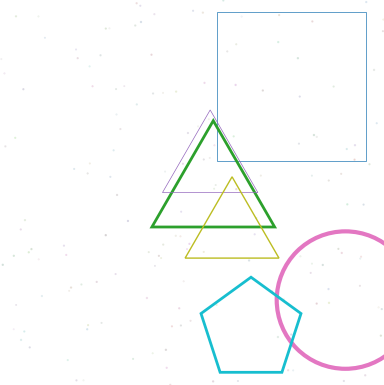[{"shape": "square", "thickness": 0.5, "radius": 0.97, "center": [0.756, 0.775]}, {"shape": "triangle", "thickness": 2, "radius": 0.92, "center": [0.554, 0.502]}, {"shape": "triangle", "thickness": 0.5, "radius": 0.72, "center": [0.546, 0.571]}, {"shape": "circle", "thickness": 3, "radius": 0.89, "center": [0.897, 0.221]}, {"shape": "triangle", "thickness": 1, "radius": 0.7, "center": [0.603, 0.4]}, {"shape": "pentagon", "thickness": 2, "radius": 0.68, "center": [0.652, 0.143]}]